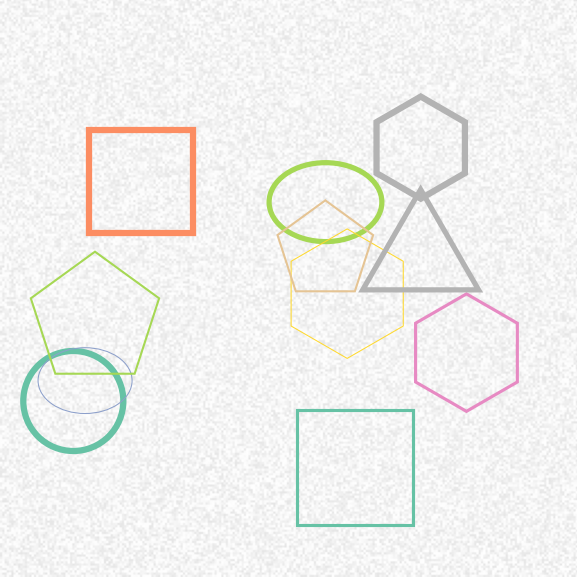[{"shape": "circle", "thickness": 3, "radius": 0.43, "center": [0.127, 0.305]}, {"shape": "square", "thickness": 1.5, "radius": 0.5, "center": [0.614, 0.19]}, {"shape": "square", "thickness": 3, "radius": 0.45, "center": [0.245, 0.685]}, {"shape": "oval", "thickness": 0.5, "radius": 0.41, "center": [0.147, 0.34]}, {"shape": "hexagon", "thickness": 1.5, "radius": 0.51, "center": [0.808, 0.389]}, {"shape": "oval", "thickness": 2.5, "radius": 0.49, "center": [0.564, 0.649]}, {"shape": "pentagon", "thickness": 1, "radius": 0.58, "center": [0.164, 0.446]}, {"shape": "hexagon", "thickness": 0.5, "radius": 0.56, "center": [0.601, 0.491]}, {"shape": "pentagon", "thickness": 1, "radius": 0.44, "center": [0.563, 0.565]}, {"shape": "triangle", "thickness": 2.5, "radius": 0.58, "center": [0.728, 0.555]}, {"shape": "hexagon", "thickness": 3, "radius": 0.44, "center": [0.729, 0.744]}]